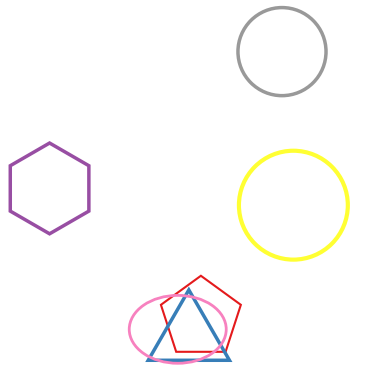[{"shape": "pentagon", "thickness": 1.5, "radius": 0.55, "center": [0.522, 0.175]}, {"shape": "triangle", "thickness": 2.5, "radius": 0.61, "center": [0.49, 0.125]}, {"shape": "hexagon", "thickness": 2.5, "radius": 0.59, "center": [0.129, 0.511]}, {"shape": "circle", "thickness": 3, "radius": 0.71, "center": [0.762, 0.467]}, {"shape": "oval", "thickness": 2, "radius": 0.63, "center": [0.462, 0.145]}, {"shape": "circle", "thickness": 2.5, "radius": 0.57, "center": [0.732, 0.866]}]